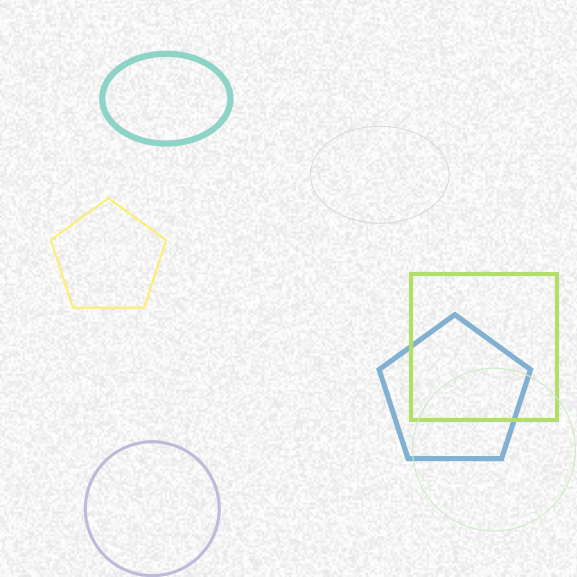[{"shape": "oval", "thickness": 3, "radius": 0.56, "center": [0.288, 0.828]}, {"shape": "circle", "thickness": 1.5, "radius": 0.58, "center": [0.264, 0.118]}, {"shape": "pentagon", "thickness": 2.5, "radius": 0.69, "center": [0.788, 0.317]}, {"shape": "square", "thickness": 2, "radius": 0.63, "center": [0.838, 0.398]}, {"shape": "oval", "thickness": 0.5, "radius": 0.6, "center": [0.658, 0.697]}, {"shape": "circle", "thickness": 0.5, "radius": 0.7, "center": [0.856, 0.221]}, {"shape": "pentagon", "thickness": 1, "radius": 0.52, "center": [0.188, 0.551]}]